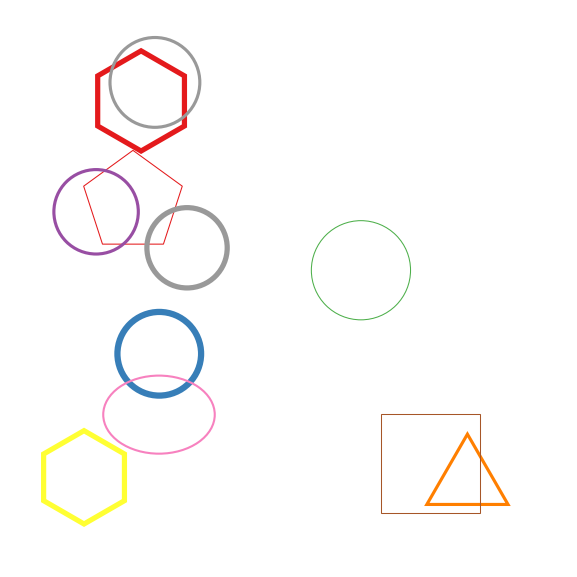[{"shape": "hexagon", "thickness": 2.5, "radius": 0.43, "center": [0.244, 0.824]}, {"shape": "pentagon", "thickness": 0.5, "radius": 0.45, "center": [0.23, 0.649]}, {"shape": "circle", "thickness": 3, "radius": 0.36, "center": [0.276, 0.387]}, {"shape": "circle", "thickness": 0.5, "radius": 0.43, "center": [0.625, 0.531]}, {"shape": "circle", "thickness": 1.5, "radius": 0.37, "center": [0.166, 0.632]}, {"shape": "triangle", "thickness": 1.5, "radius": 0.41, "center": [0.809, 0.166]}, {"shape": "hexagon", "thickness": 2.5, "radius": 0.4, "center": [0.146, 0.173]}, {"shape": "square", "thickness": 0.5, "radius": 0.43, "center": [0.746, 0.196]}, {"shape": "oval", "thickness": 1, "radius": 0.48, "center": [0.275, 0.281]}, {"shape": "circle", "thickness": 1.5, "radius": 0.39, "center": [0.268, 0.856]}, {"shape": "circle", "thickness": 2.5, "radius": 0.35, "center": [0.324, 0.57]}]